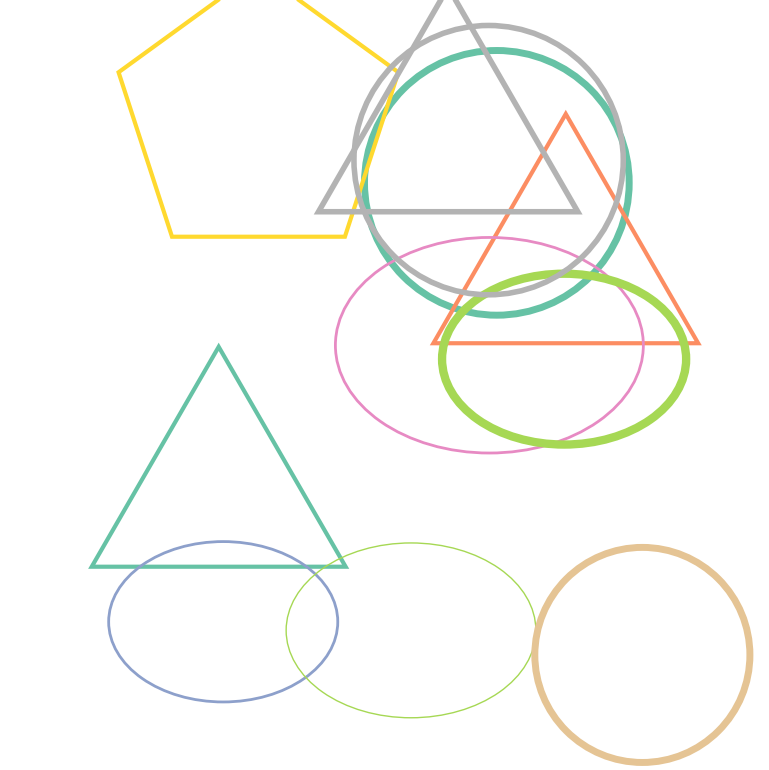[{"shape": "circle", "thickness": 2.5, "radius": 0.86, "center": [0.645, 0.763]}, {"shape": "triangle", "thickness": 1.5, "radius": 0.95, "center": [0.284, 0.359]}, {"shape": "triangle", "thickness": 1.5, "radius": 0.99, "center": [0.735, 0.653]}, {"shape": "oval", "thickness": 1, "radius": 0.74, "center": [0.29, 0.193]}, {"shape": "oval", "thickness": 1, "radius": 1.0, "center": [0.636, 0.552]}, {"shape": "oval", "thickness": 3, "radius": 0.79, "center": [0.733, 0.534]}, {"shape": "oval", "thickness": 0.5, "radius": 0.81, "center": [0.534, 0.181]}, {"shape": "pentagon", "thickness": 1.5, "radius": 0.96, "center": [0.336, 0.847]}, {"shape": "circle", "thickness": 2.5, "radius": 0.7, "center": [0.834, 0.149]}, {"shape": "circle", "thickness": 2, "radius": 0.87, "center": [0.635, 0.792]}, {"shape": "triangle", "thickness": 2, "radius": 0.97, "center": [0.582, 0.822]}]